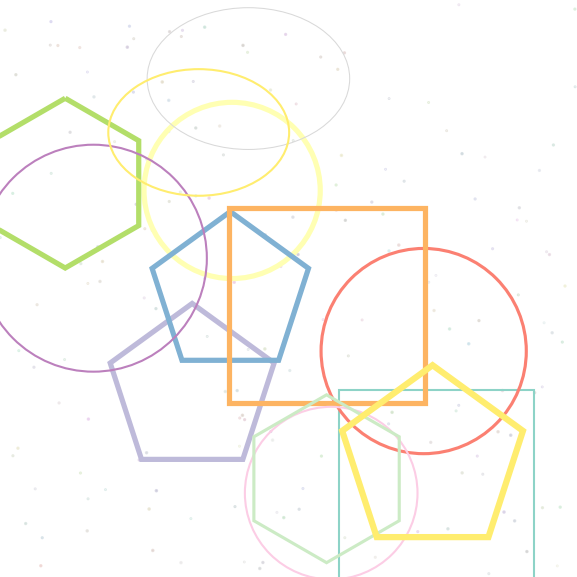[{"shape": "square", "thickness": 1, "radius": 0.84, "center": [0.755, 0.155]}, {"shape": "circle", "thickness": 2.5, "radius": 0.76, "center": [0.402, 0.669]}, {"shape": "pentagon", "thickness": 2.5, "radius": 0.75, "center": [0.333, 0.324]}, {"shape": "circle", "thickness": 1.5, "radius": 0.89, "center": [0.734, 0.391]}, {"shape": "pentagon", "thickness": 2.5, "radius": 0.71, "center": [0.399, 0.49]}, {"shape": "square", "thickness": 2.5, "radius": 0.85, "center": [0.566, 0.47]}, {"shape": "hexagon", "thickness": 2.5, "radius": 0.73, "center": [0.113, 0.682]}, {"shape": "circle", "thickness": 1, "radius": 0.75, "center": [0.573, 0.145]}, {"shape": "oval", "thickness": 0.5, "radius": 0.88, "center": [0.43, 0.863]}, {"shape": "circle", "thickness": 1, "radius": 0.98, "center": [0.162, 0.552]}, {"shape": "hexagon", "thickness": 1.5, "radius": 0.73, "center": [0.565, 0.17]}, {"shape": "oval", "thickness": 1, "radius": 0.78, "center": [0.344, 0.77]}, {"shape": "pentagon", "thickness": 3, "radius": 0.82, "center": [0.749, 0.202]}]